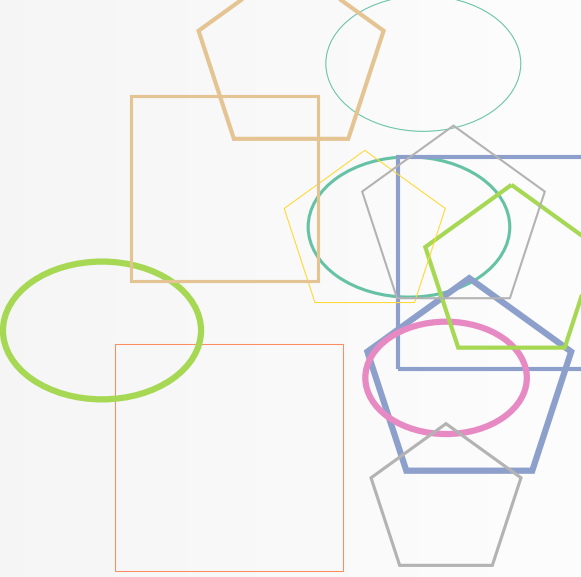[{"shape": "oval", "thickness": 0.5, "radius": 0.84, "center": [0.728, 0.889]}, {"shape": "oval", "thickness": 1.5, "radius": 0.87, "center": [0.704, 0.606]}, {"shape": "square", "thickness": 0.5, "radius": 0.98, "center": [0.394, 0.206]}, {"shape": "pentagon", "thickness": 3, "radius": 0.92, "center": [0.807, 0.333]}, {"shape": "square", "thickness": 2, "radius": 0.92, "center": [0.869, 0.543]}, {"shape": "oval", "thickness": 3, "radius": 0.69, "center": [0.767, 0.345]}, {"shape": "pentagon", "thickness": 2, "radius": 0.78, "center": [0.88, 0.523]}, {"shape": "oval", "thickness": 3, "radius": 0.85, "center": [0.175, 0.427]}, {"shape": "pentagon", "thickness": 0.5, "radius": 0.73, "center": [0.628, 0.593]}, {"shape": "pentagon", "thickness": 2, "radius": 0.84, "center": [0.501, 0.894]}, {"shape": "square", "thickness": 1.5, "radius": 0.8, "center": [0.386, 0.672]}, {"shape": "pentagon", "thickness": 1.5, "radius": 0.68, "center": [0.767, 0.13]}, {"shape": "pentagon", "thickness": 1, "radius": 0.83, "center": [0.78, 0.616]}]